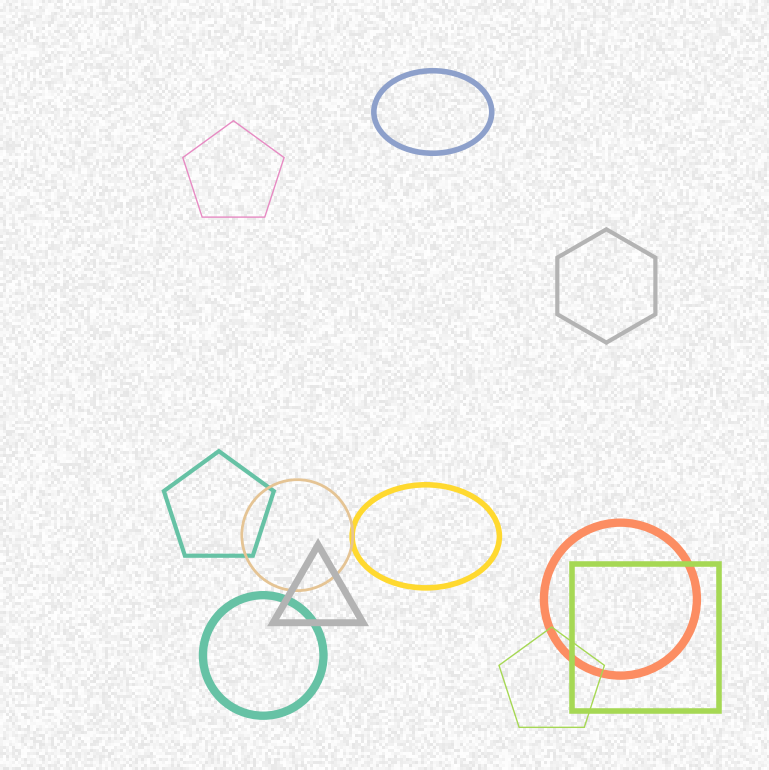[{"shape": "circle", "thickness": 3, "radius": 0.39, "center": [0.342, 0.149]}, {"shape": "pentagon", "thickness": 1.5, "radius": 0.38, "center": [0.284, 0.339]}, {"shape": "circle", "thickness": 3, "radius": 0.5, "center": [0.806, 0.222]}, {"shape": "oval", "thickness": 2, "radius": 0.38, "center": [0.562, 0.855]}, {"shape": "pentagon", "thickness": 0.5, "radius": 0.35, "center": [0.303, 0.774]}, {"shape": "pentagon", "thickness": 0.5, "radius": 0.36, "center": [0.716, 0.114]}, {"shape": "square", "thickness": 2, "radius": 0.48, "center": [0.838, 0.172]}, {"shape": "oval", "thickness": 2, "radius": 0.48, "center": [0.553, 0.303]}, {"shape": "circle", "thickness": 1, "radius": 0.36, "center": [0.386, 0.305]}, {"shape": "hexagon", "thickness": 1.5, "radius": 0.37, "center": [0.787, 0.629]}, {"shape": "triangle", "thickness": 2.5, "radius": 0.34, "center": [0.413, 0.225]}]